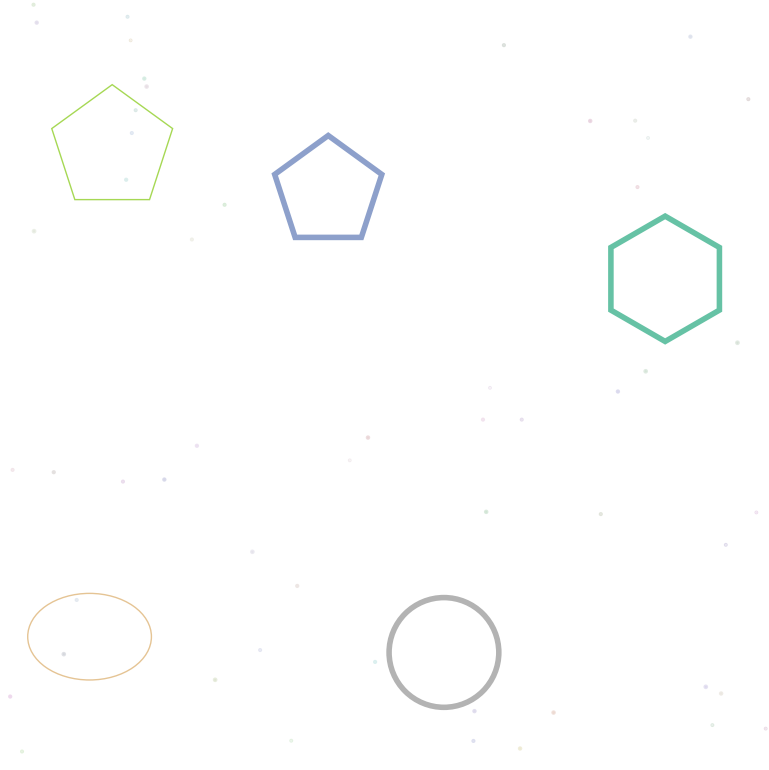[{"shape": "hexagon", "thickness": 2, "radius": 0.41, "center": [0.864, 0.638]}, {"shape": "pentagon", "thickness": 2, "radius": 0.37, "center": [0.426, 0.751]}, {"shape": "pentagon", "thickness": 0.5, "radius": 0.41, "center": [0.146, 0.808]}, {"shape": "oval", "thickness": 0.5, "radius": 0.4, "center": [0.116, 0.173]}, {"shape": "circle", "thickness": 2, "radius": 0.36, "center": [0.577, 0.153]}]